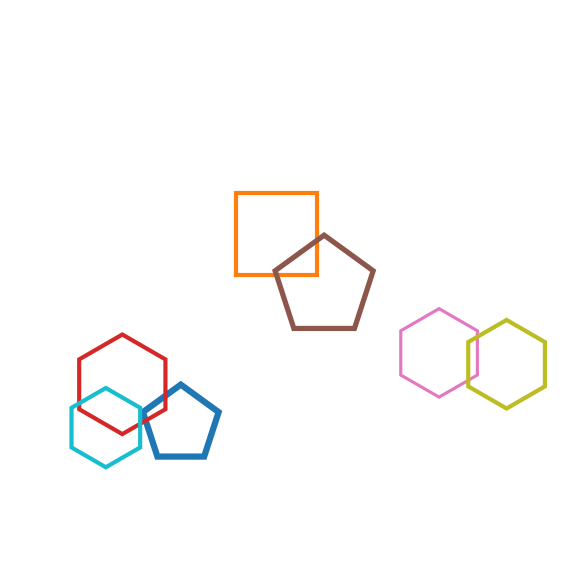[{"shape": "pentagon", "thickness": 3, "radius": 0.34, "center": [0.313, 0.264]}, {"shape": "square", "thickness": 2, "radius": 0.35, "center": [0.479, 0.593]}, {"shape": "hexagon", "thickness": 2, "radius": 0.43, "center": [0.212, 0.334]}, {"shape": "pentagon", "thickness": 2.5, "radius": 0.45, "center": [0.561, 0.503]}, {"shape": "hexagon", "thickness": 1.5, "radius": 0.38, "center": [0.76, 0.388]}, {"shape": "hexagon", "thickness": 2, "radius": 0.38, "center": [0.877, 0.368]}, {"shape": "hexagon", "thickness": 2, "radius": 0.34, "center": [0.183, 0.259]}]